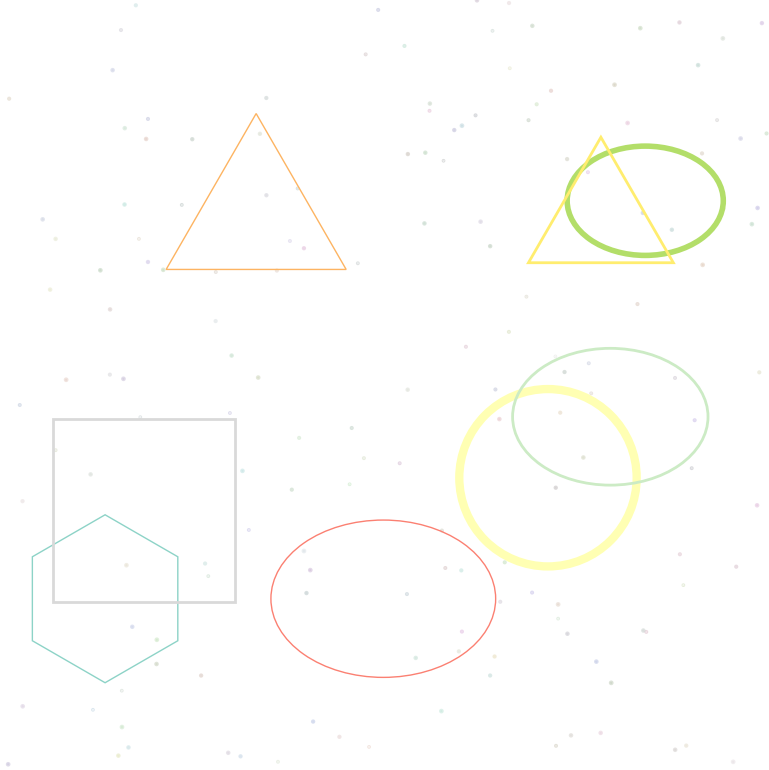[{"shape": "hexagon", "thickness": 0.5, "radius": 0.55, "center": [0.136, 0.222]}, {"shape": "circle", "thickness": 3, "radius": 0.58, "center": [0.712, 0.38]}, {"shape": "oval", "thickness": 0.5, "radius": 0.73, "center": [0.498, 0.222]}, {"shape": "triangle", "thickness": 0.5, "radius": 0.67, "center": [0.333, 0.718]}, {"shape": "oval", "thickness": 2, "radius": 0.51, "center": [0.838, 0.739]}, {"shape": "square", "thickness": 1, "radius": 0.59, "center": [0.187, 0.337]}, {"shape": "oval", "thickness": 1, "radius": 0.63, "center": [0.793, 0.459]}, {"shape": "triangle", "thickness": 1, "radius": 0.54, "center": [0.78, 0.713]}]